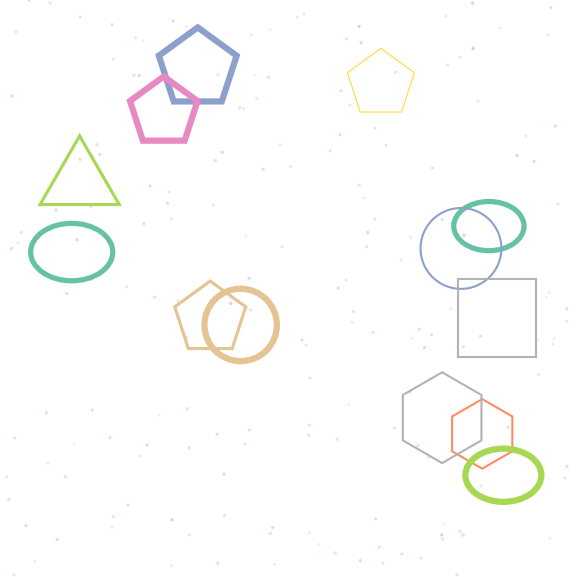[{"shape": "oval", "thickness": 2.5, "radius": 0.36, "center": [0.124, 0.563]}, {"shape": "oval", "thickness": 2.5, "radius": 0.3, "center": [0.847, 0.608]}, {"shape": "hexagon", "thickness": 1, "radius": 0.3, "center": [0.835, 0.248]}, {"shape": "circle", "thickness": 1, "radius": 0.35, "center": [0.798, 0.569]}, {"shape": "pentagon", "thickness": 3, "radius": 0.35, "center": [0.342, 0.881]}, {"shape": "pentagon", "thickness": 3, "radius": 0.31, "center": [0.284, 0.805]}, {"shape": "oval", "thickness": 3, "radius": 0.33, "center": [0.872, 0.176]}, {"shape": "triangle", "thickness": 1.5, "radius": 0.4, "center": [0.138, 0.685]}, {"shape": "pentagon", "thickness": 0.5, "radius": 0.3, "center": [0.66, 0.854]}, {"shape": "pentagon", "thickness": 1.5, "radius": 0.32, "center": [0.364, 0.448]}, {"shape": "circle", "thickness": 3, "radius": 0.31, "center": [0.417, 0.436]}, {"shape": "hexagon", "thickness": 1, "radius": 0.39, "center": [0.766, 0.276]}, {"shape": "square", "thickness": 1, "radius": 0.34, "center": [0.861, 0.448]}]